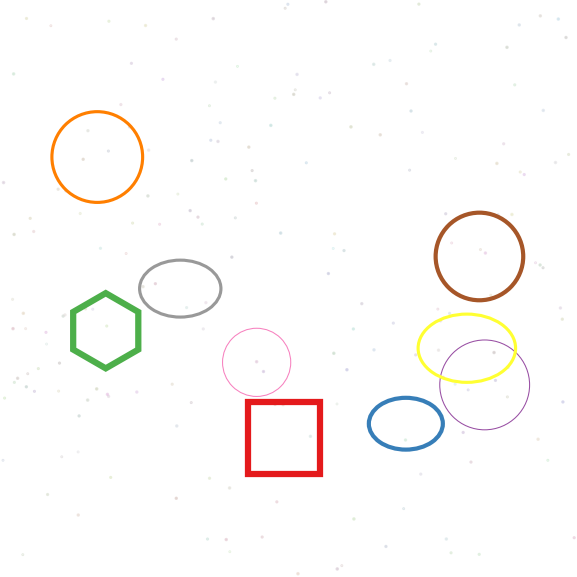[{"shape": "square", "thickness": 3, "radius": 0.31, "center": [0.492, 0.241]}, {"shape": "oval", "thickness": 2, "radius": 0.32, "center": [0.703, 0.265]}, {"shape": "hexagon", "thickness": 3, "radius": 0.33, "center": [0.183, 0.426]}, {"shape": "circle", "thickness": 0.5, "radius": 0.39, "center": [0.839, 0.333]}, {"shape": "circle", "thickness": 1.5, "radius": 0.39, "center": [0.168, 0.727]}, {"shape": "oval", "thickness": 1.5, "radius": 0.42, "center": [0.808, 0.396]}, {"shape": "circle", "thickness": 2, "radius": 0.38, "center": [0.83, 0.555]}, {"shape": "circle", "thickness": 0.5, "radius": 0.3, "center": [0.444, 0.372]}, {"shape": "oval", "thickness": 1.5, "radius": 0.35, "center": [0.312, 0.499]}]